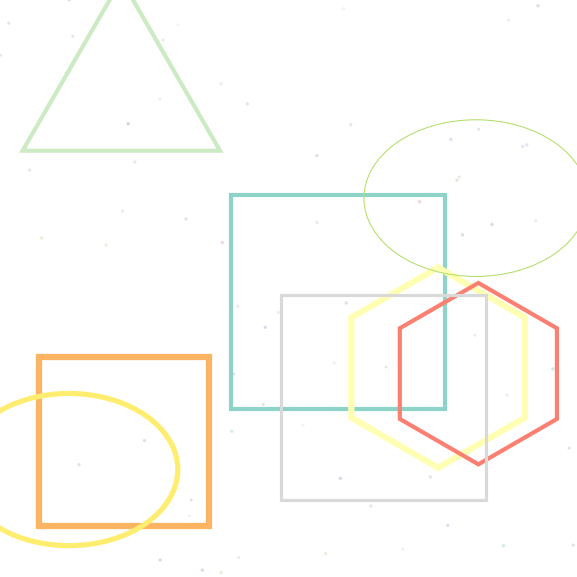[{"shape": "square", "thickness": 2, "radius": 0.93, "center": [0.585, 0.476]}, {"shape": "hexagon", "thickness": 3, "radius": 0.87, "center": [0.759, 0.363]}, {"shape": "hexagon", "thickness": 2, "radius": 0.79, "center": [0.828, 0.352]}, {"shape": "square", "thickness": 3, "radius": 0.73, "center": [0.215, 0.235]}, {"shape": "oval", "thickness": 0.5, "radius": 0.97, "center": [0.824, 0.656]}, {"shape": "square", "thickness": 1.5, "radius": 0.89, "center": [0.665, 0.31]}, {"shape": "triangle", "thickness": 2, "radius": 0.99, "center": [0.21, 0.837]}, {"shape": "oval", "thickness": 2.5, "radius": 0.94, "center": [0.12, 0.186]}]